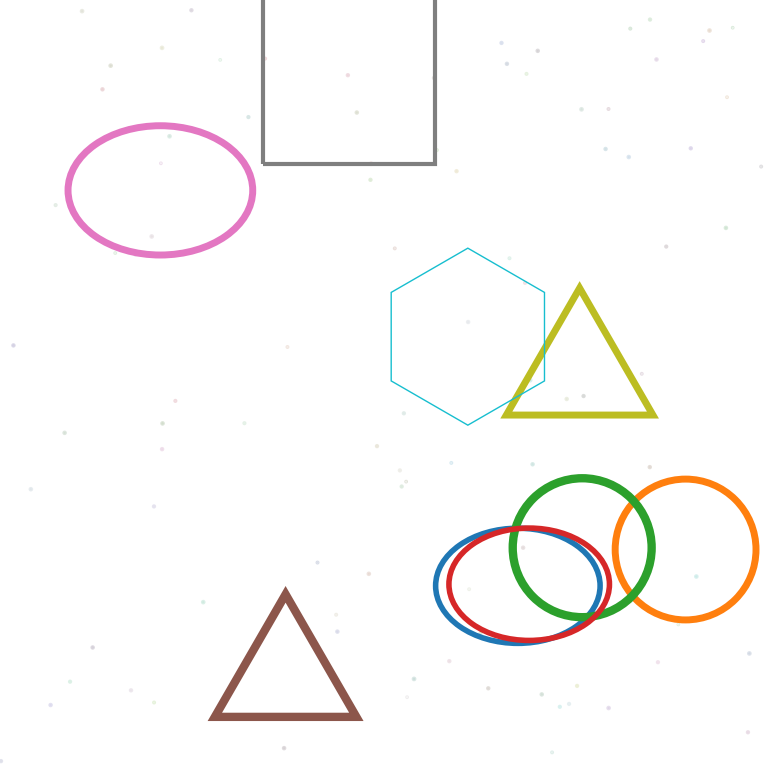[{"shape": "oval", "thickness": 2, "radius": 0.53, "center": [0.673, 0.239]}, {"shape": "circle", "thickness": 2.5, "radius": 0.46, "center": [0.89, 0.286]}, {"shape": "circle", "thickness": 3, "radius": 0.45, "center": [0.756, 0.289]}, {"shape": "oval", "thickness": 2, "radius": 0.52, "center": [0.687, 0.241]}, {"shape": "triangle", "thickness": 3, "radius": 0.53, "center": [0.371, 0.122]}, {"shape": "oval", "thickness": 2.5, "radius": 0.6, "center": [0.208, 0.753]}, {"shape": "square", "thickness": 1.5, "radius": 0.56, "center": [0.453, 0.898]}, {"shape": "triangle", "thickness": 2.5, "radius": 0.55, "center": [0.753, 0.516]}, {"shape": "hexagon", "thickness": 0.5, "radius": 0.57, "center": [0.608, 0.563]}]